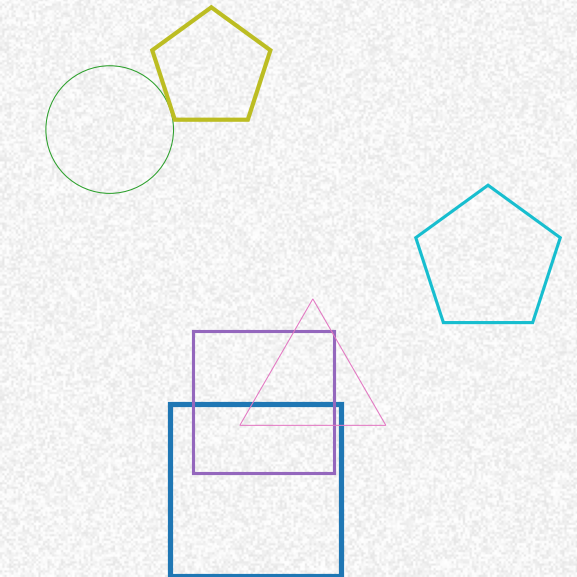[{"shape": "square", "thickness": 2.5, "radius": 0.74, "center": [0.442, 0.151]}, {"shape": "circle", "thickness": 0.5, "radius": 0.55, "center": [0.19, 0.775]}, {"shape": "square", "thickness": 1.5, "radius": 0.61, "center": [0.457, 0.303]}, {"shape": "triangle", "thickness": 0.5, "radius": 0.73, "center": [0.542, 0.336]}, {"shape": "pentagon", "thickness": 2, "radius": 0.54, "center": [0.366, 0.879]}, {"shape": "pentagon", "thickness": 1.5, "radius": 0.66, "center": [0.845, 0.547]}]